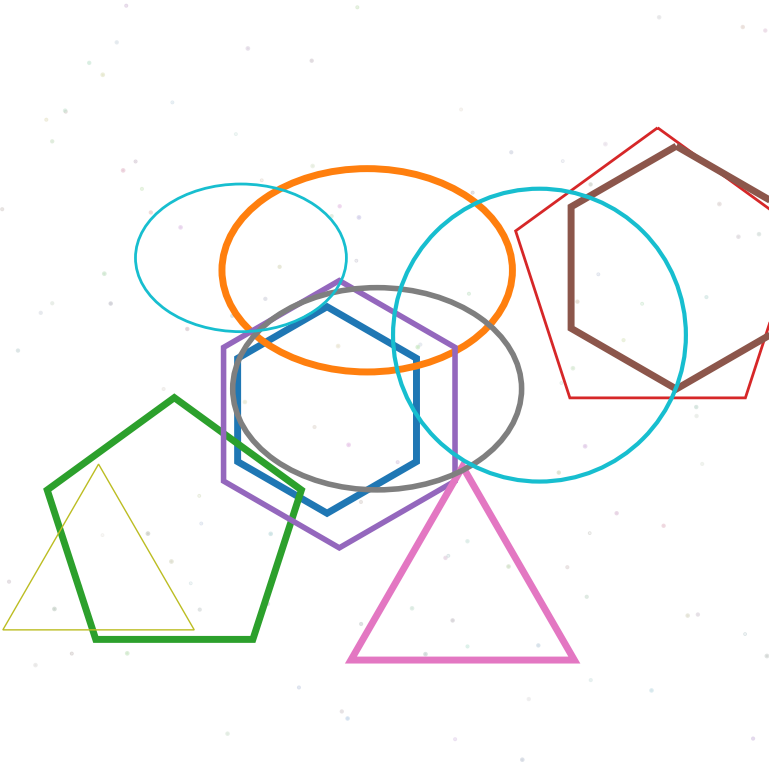[{"shape": "hexagon", "thickness": 2.5, "radius": 0.67, "center": [0.425, 0.468]}, {"shape": "oval", "thickness": 2.5, "radius": 0.94, "center": [0.477, 0.649]}, {"shape": "pentagon", "thickness": 2.5, "radius": 0.87, "center": [0.226, 0.31]}, {"shape": "pentagon", "thickness": 1, "radius": 0.97, "center": [0.854, 0.64]}, {"shape": "hexagon", "thickness": 2, "radius": 0.87, "center": [0.441, 0.462]}, {"shape": "hexagon", "thickness": 2.5, "radius": 0.79, "center": [0.878, 0.653]}, {"shape": "triangle", "thickness": 2.5, "radius": 0.84, "center": [0.601, 0.227]}, {"shape": "oval", "thickness": 2, "radius": 0.94, "center": [0.49, 0.495]}, {"shape": "triangle", "thickness": 0.5, "radius": 0.72, "center": [0.128, 0.254]}, {"shape": "circle", "thickness": 1.5, "radius": 0.95, "center": [0.701, 0.565]}, {"shape": "oval", "thickness": 1, "radius": 0.68, "center": [0.313, 0.665]}]